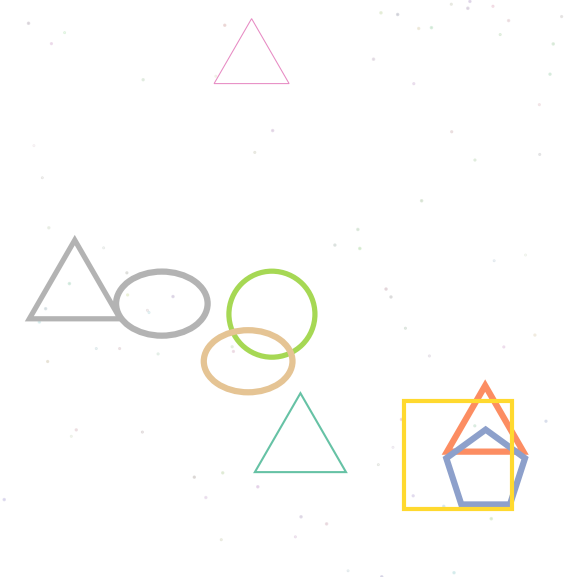[{"shape": "triangle", "thickness": 1, "radius": 0.46, "center": [0.52, 0.227]}, {"shape": "triangle", "thickness": 3, "radius": 0.38, "center": [0.84, 0.255]}, {"shape": "pentagon", "thickness": 3, "radius": 0.36, "center": [0.841, 0.184]}, {"shape": "triangle", "thickness": 0.5, "radius": 0.38, "center": [0.436, 0.892]}, {"shape": "circle", "thickness": 2.5, "radius": 0.37, "center": [0.471, 0.455]}, {"shape": "square", "thickness": 2, "radius": 0.47, "center": [0.793, 0.212]}, {"shape": "oval", "thickness": 3, "radius": 0.38, "center": [0.43, 0.374]}, {"shape": "oval", "thickness": 3, "radius": 0.4, "center": [0.28, 0.473]}, {"shape": "triangle", "thickness": 2.5, "radius": 0.45, "center": [0.129, 0.493]}]